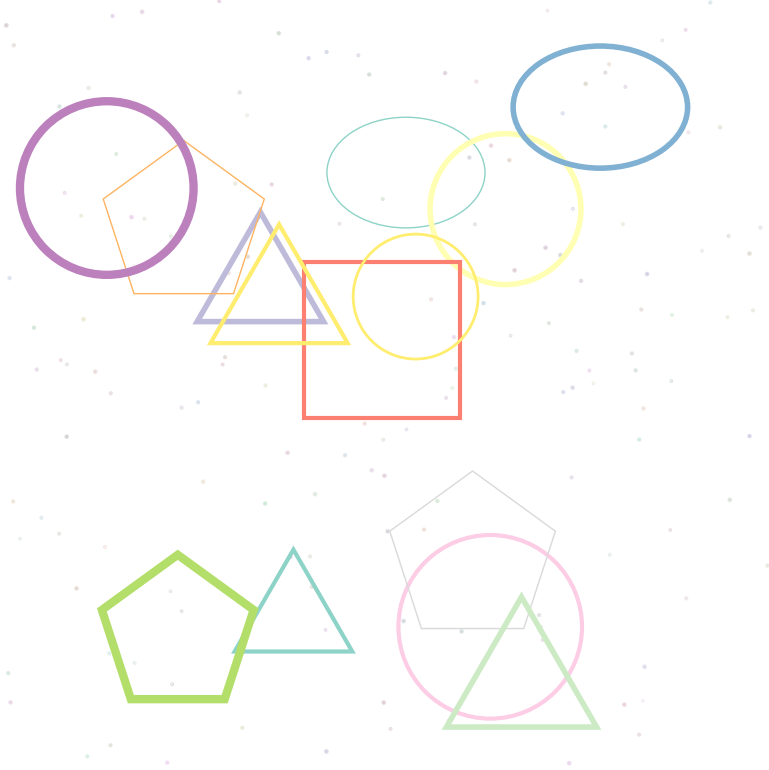[{"shape": "triangle", "thickness": 1.5, "radius": 0.44, "center": [0.381, 0.198]}, {"shape": "oval", "thickness": 0.5, "radius": 0.51, "center": [0.527, 0.776]}, {"shape": "circle", "thickness": 2, "radius": 0.49, "center": [0.657, 0.728]}, {"shape": "triangle", "thickness": 2, "radius": 0.47, "center": [0.338, 0.63]}, {"shape": "square", "thickness": 1.5, "radius": 0.51, "center": [0.496, 0.558]}, {"shape": "oval", "thickness": 2, "radius": 0.57, "center": [0.78, 0.861]}, {"shape": "pentagon", "thickness": 0.5, "radius": 0.55, "center": [0.239, 0.708]}, {"shape": "pentagon", "thickness": 3, "radius": 0.52, "center": [0.231, 0.176]}, {"shape": "circle", "thickness": 1.5, "radius": 0.6, "center": [0.637, 0.186]}, {"shape": "pentagon", "thickness": 0.5, "radius": 0.57, "center": [0.614, 0.275]}, {"shape": "circle", "thickness": 3, "radius": 0.56, "center": [0.139, 0.756]}, {"shape": "triangle", "thickness": 2, "radius": 0.56, "center": [0.677, 0.112]}, {"shape": "circle", "thickness": 1, "radius": 0.41, "center": [0.54, 0.615]}, {"shape": "triangle", "thickness": 1.5, "radius": 0.51, "center": [0.362, 0.606]}]